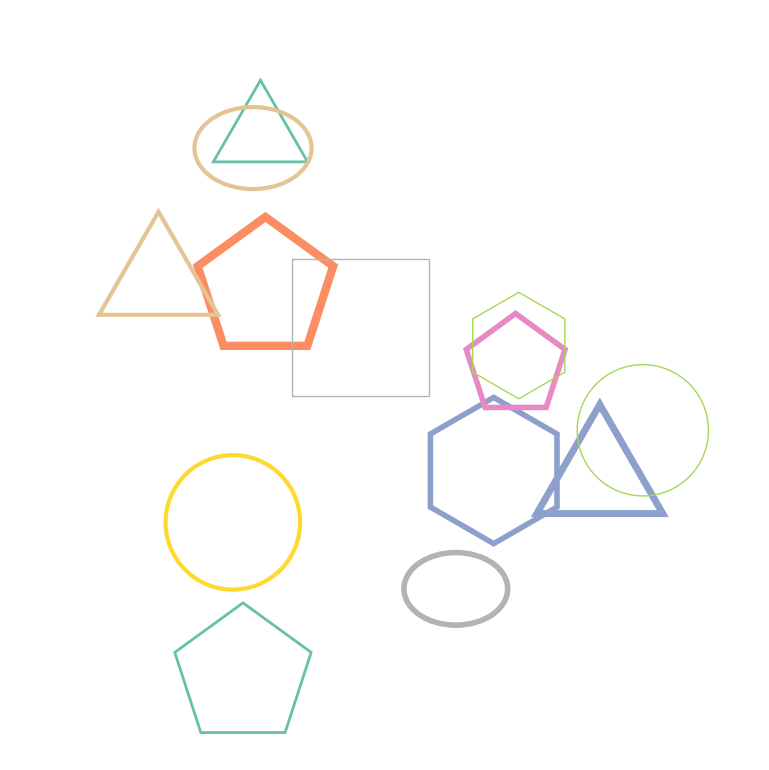[{"shape": "pentagon", "thickness": 1, "radius": 0.47, "center": [0.316, 0.124]}, {"shape": "triangle", "thickness": 1, "radius": 0.35, "center": [0.338, 0.825]}, {"shape": "pentagon", "thickness": 3, "radius": 0.46, "center": [0.345, 0.626]}, {"shape": "triangle", "thickness": 2.5, "radius": 0.47, "center": [0.779, 0.38]}, {"shape": "hexagon", "thickness": 2, "radius": 0.47, "center": [0.641, 0.389]}, {"shape": "pentagon", "thickness": 2, "radius": 0.34, "center": [0.67, 0.525]}, {"shape": "hexagon", "thickness": 0.5, "radius": 0.35, "center": [0.674, 0.551]}, {"shape": "circle", "thickness": 0.5, "radius": 0.43, "center": [0.835, 0.441]}, {"shape": "circle", "thickness": 1.5, "radius": 0.44, "center": [0.302, 0.322]}, {"shape": "triangle", "thickness": 1.5, "radius": 0.45, "center": [0.206, 0.636]}, {"shape": "oval", "thickness": 1.5, "radius": 0.38, "center": [0.329, 0.808]}, {"shape": "square", "thickness": 0.5, "radius": 0.44, "center": [0.468, 0.575]}, {"shape": "oval", "thickness": 2, "radius": 0.34, "center": [0.592, 0.235]}]